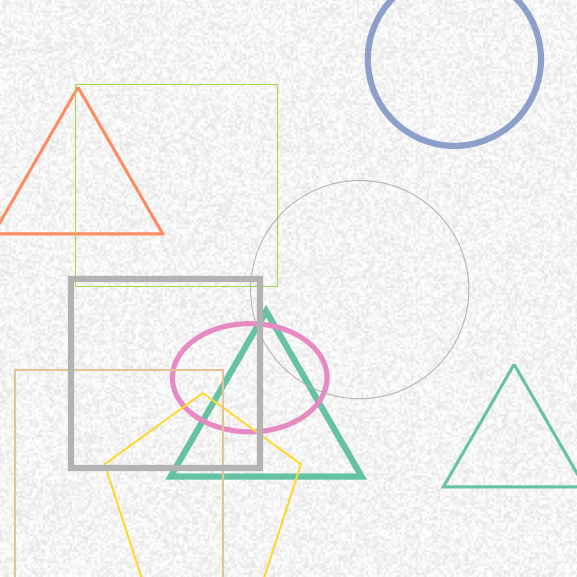[{"shape": "triangle", "thickness": 3, "radius": 0.96, "center": [0.461, 0.269]}, {"shape": "triangle", "thickness": 1.5, "radius": 0.71, "center": [0.89, 0.227]}, {"shape": "triangle", "thickness": 1.5, "radius": 0.85, "center": [0.135, 0.679]}, {"shape": "circle", "thickness": 3, "radius": 0.75, "center": [0.787, 0.896]}, {"shape": "oval", "thickness": 2.5, "radius": 0.67, "center": [0.432, 0.345]}, {"shape": "square", "thickness": 0.5, "radius": 0.88, "center": [0.305, 0.679]}, {"shape": "pentagon", "thickness": 1, "radius": 0.89, "center": [0.351, 0.14]}, {"shape": "square", "thickness": 1, "radius": 0.9, "center": [0.206, 0.178]}, {"shape": "square", "thickness": 3, "radius": 0.82, "center": [0.286, 0.352]}, {"shape": "circle", "thickness": 0.5, "radius": 0.94, "center": [0.623, 0.498]}]